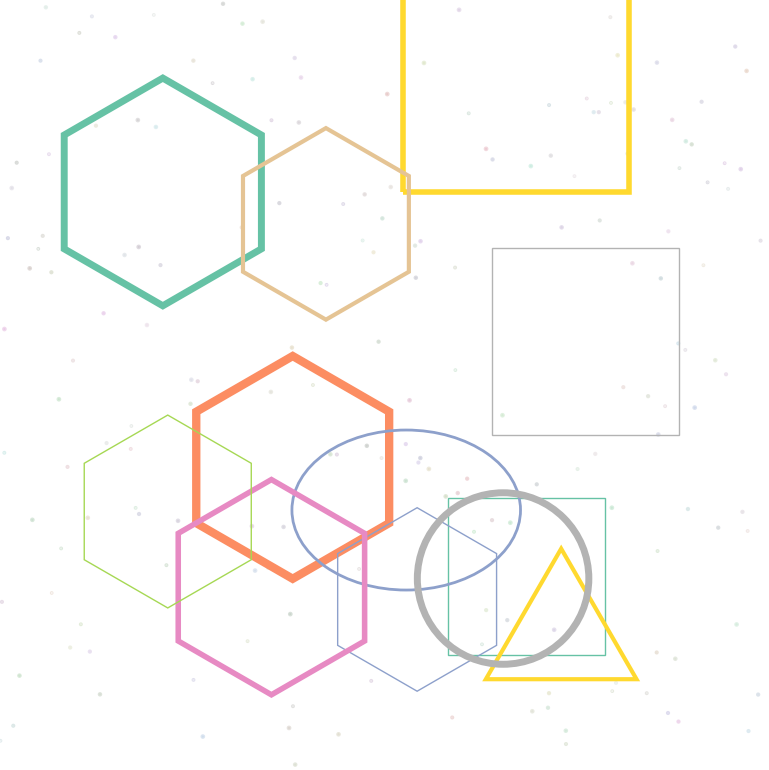[{"shape": "hexagon", "thickness": 2.5, "radius": 0.74, "center": [0.211, 0.751]}, {"shape": "square", "thickness": 0.5, "radius": 0.51, "center": [0.684, 0.251]}, {"shape": "hexagon", "thickness": 3, "radius": 0.72, "center": [0.38, 0.393]}, {"shape": "hexagon", "thickness": 0.5, "radius": 0.6, "center": [0.542, 0.221]}, {"shape": "oval", "thickness": 1, "radius": 0.74, "center": [0.528, 0.338]}, {"shape": "hexagon", "thickness": 2, "radius": 0.7, "center": [0.352, 0.237]}, {"shape": "hexagon", "thickness": 0.5, "radius": 0.63, "center": [0.218, 0.336]}, {"shape": "triangle", "thickness": 1.5, "radius": 0.56, "center": [0.729, 0.174]}, {"shape": "square", "thickness": 2, "radius": 0.73, "center": [0.67, 0.897]}, {"shape": "hexagon", "thickness": 1.5, "radius": 0.62, "center": [0.423, 0.709]}, {"shape": "circle", "thickness": 2.5, "radius": 0.56, "center": [0.653, 0.249]}, {"shape": "square", "thickness": 0.5, "radius": 0.61, "center": [0.76, 0.557]}]